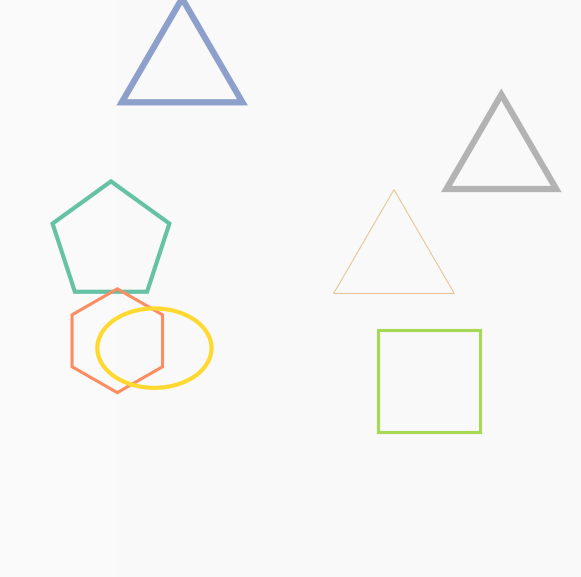[{"shape": "pentagon", "thickness": 2, "radius": 0.53, "center": [0.191, 0.579]}, {"shape": "hexagon", "thickness": 1.5, "radius": 0.45, "center": [0.202, 0.409]}, {"shape": "triangle", "thickness": 3, "radius": 0.6, "center": [0.313, 0.882]}, {"shape": "square", "thickness": 1.5, "radius": 0.44, "center": [0.738, 0.339]}, {"shape": "oval", "thickness": 2, "radius": 0.49, "center": [0.266, 0.396]}, {"shape": "triangle", "thickness": 0.5, "radius": 0.6, "center": [0.678, 0.551]}, {"shape": "triangle", "thickness": 3, "radius": 0.55, "center": [0.863, 0.726]}]